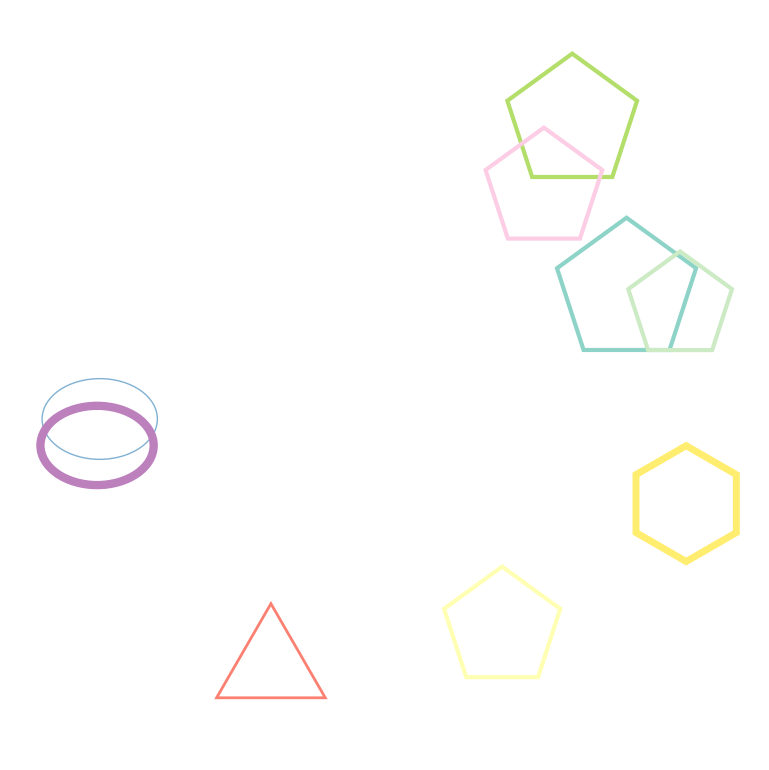[{"shape": "pentagon", "thickness": 1.5, "radius": 0.47, "center": [0.814, 0.622]}, {"shape": "pentagon", "thickness": 1.5, "radius": 0.4, "center": [0.652, 0.185]}, {"shape": "triangle", "thickness": 1, "radius": 0.41, "center": [0.352, 0.135]}, {"shape": "oval", "thickness": 0.5, "radius": 0.37, "center": [0.13, 0.456]}, {"shape": "pentagon", "thickness": 1.5, "radius": 0.44, "center": [0.743, 0.842]}, {"shape": "pentagon", "thickness": 1.5, "radius": 0.4, "center": [0.706, 0.755]}, {"shape": "oval", "thickness": 3, "radius": 0.37, "center": [0.126, 0.421]}, {"shape": "pentagon", "thickness": 1.5, "radius": 0.35, "center": [0.883, 0.603]}, {"shape": "hexagon", "thickness": 2.5, "radius": 0.38, "center": [0.891, 0.346]}]